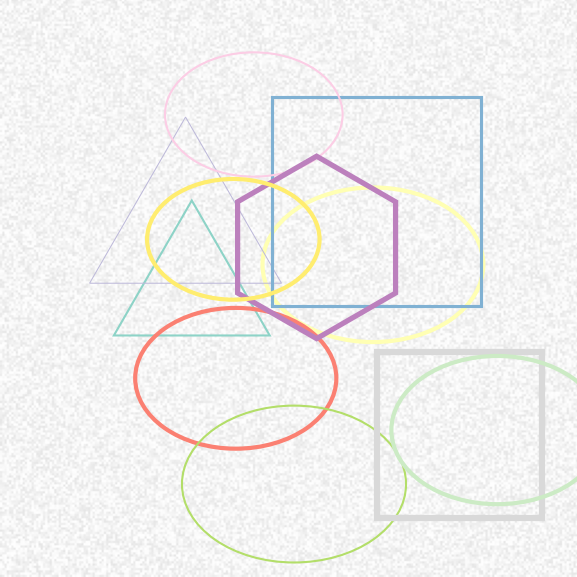[{"shape": "triangle", "thickness": 1, "radius": 0.78, "center": [0.332, 0.496]}, {"shape": "oval", "thickness": 2, "radius": 0.96, "center": [0.646, 0.541]}, {"shape": "triangle", "thickness": 0.5, "radius": 0.96, "center": [0.321, 0.605]}, {"shape": "oval", "thickness": 2, "radius": 0.87, "center": [0.408, 0.344]}, {"shape": "square", "thickness": 1.5, "radius": 0.9, "center": [0.651, 0.651]}, {"shape": "oval", "thickness": 1, "radius": 0.97, "center": [0.509, 0.161]}, {"shape": "oval", "thickness": 1, "radius": 0.77, "center": [0.439, 0.801]}, {"shape": "square", "thickness": 3, "radius": 0.72, "center": [0.796, 0.246]}, {"shape": "hexagon", "thickness": 2.5, "radius": 0.79, "center": [0.548, 0.571]}, {"shape": "oval", "thickness": 2, "radius": 0.92, "center": [0.861, 0.254]}, {"shape": "oval", "thickness": 2, "radius": 0.75, "center": [0.404, 0.585]}]